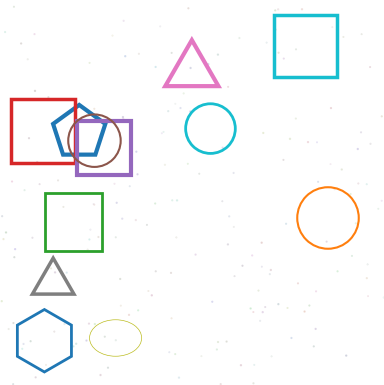[{"shape": "pentagon", "thickness": 3, "radius": 0.36, "center": [0.206, 0.656]}, {"shape": "hexagon", "thickness": 2, "radius": 0.41, "center": [0.115, 0.115]}, {"shape": "circle", "thickness": 1.5, "radius": 0.4, "center": [0.852, 0.434]}, {"shape": "square", "thickness": 2, "radius": 0.37, "center": [0.191, 0.423]}, {"shape": "square", "thickness": 2.5, "radius": 0.42, "center": [0.112, 0.66]}, {"shape": "square", "thickness": 3, "radius": 0.35, "center": [0.27, 0.615]}, {"shape": "circle", "thickness": 1.5, "radius": 0.34, "center": [0.245, 0.635]}, {"shape": "triangle", "thickness": 3, "radius": 0.4, "center": [0.498, 0.816]}, {"shape": "triangle", "thickness": 2.5, "radius": 0.31, "center": [0.138, 0.267]}, {"shape": "oval", "thickness": 0.5, "radius": 0.34, "center": [0.3, 0.122]}, {"shape": "square", "thickness": 2.5, "radius": 0.41, "center": [0.794, 0.88]}, {"shape": "circle", "thickness": 2, "radius": 0.32, "center": [0.547, 0.666]}]